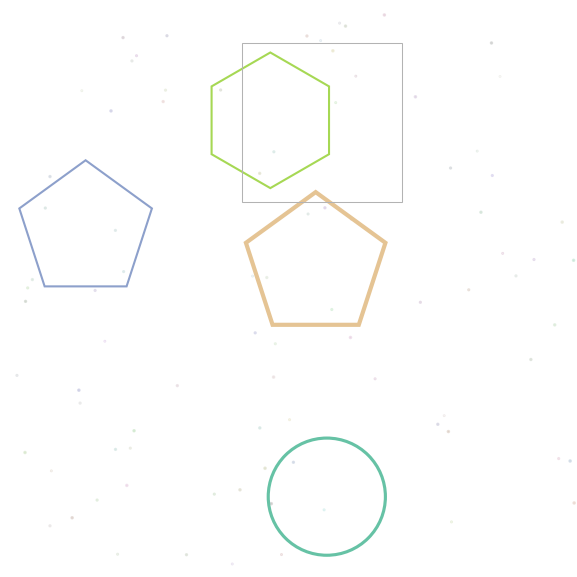[{"shape": "circle", "thickness": 1.5, "radius": 0.51, "center": [0.566, 0.139]}, {"shape": "pentagon", "thickness": 1, "radius": 0.6, "center": [0.148, 0.601]}, {"shape": "hexagon", "thickness": 1, "radius": 0.59, "center": [0.468, 0.791]}, {"shape": "pentagon", "thickness": 2, "radius": 0.64, "center": [0.547, 0.539]}, {"shape": "square", "thickness": 0.5, "radius": 0.69, "center": [0.558, 0.787]}]